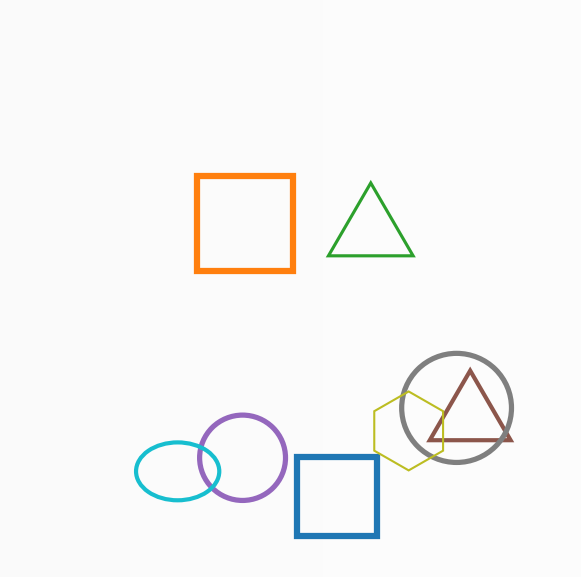[{"shape": "square", "thickness": 3, "radius": 0.34, "center": [0.58, 0.139]}, {"shape": "square", "thickness": 3, "radius": 0.41, "center": [0.422, 0.613]}, {"shape": "triangle", "thickness": 1.5, "radius": 0.42, "center": [0.638, 0.598]}, {"shape": "circle", "thickness": 2.5, "radius": 0.37, "center": [0.417, 0.206]}, {"shape": "triangle", "thickness": 2, "radius": 0.4, "center": [0.809, 0.277]}, {"shape": "circle", "thickness": 2.5, "radius": 0.47, "center": [0.786, 0.293]}, {"shape": "hexagon", "thickness": 1, "radius": 0.34, "center": [0.703, 0.253]}, {"shape": "oval", "thickness": 2, "radius": 0.36, "center": [0.306, 0.183]}]